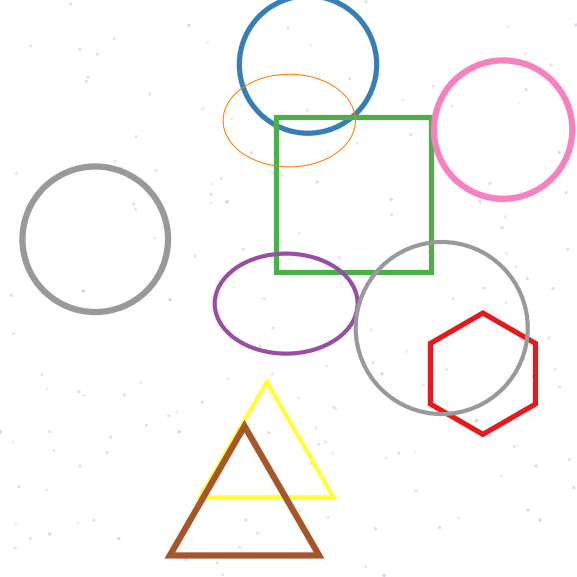[{"shape": "hexagon", "thickness": 2.5, "radius": 0.53, "center": [0.836, 0.352]}, {"shape": "circle", "thickness": 2.5, "radius": 0.59, "center": [0.533, 0.887]}, {"shape": "square", "thickness": 2.5, "radius": 0.67, "center": [0.612, 0.662]}, {"shape": "oval", "thickness": 2, "radius": 0.62, "center": [0.496, 0.473]}, {"shape": "oval", "thickness": 0.5, "radius": 0.57, "center": [0.501, 0.79]}, {"shape": "triangle", "thickness": 2, "radius": 0.67, "center": [0.462, 0.205]}, {"shape": "triangle", "thickness": 3, "radius": 0.75, "center": [0.423, 0.112]}, {"shape": "circle", "thickness": 3, "radius": 0.6, "center": [0.871, 0.775]}, {"shape": "circle", "thickness": 3, "radius": 0.63, "center": [0.165, 0.585]}, {"shape": "circle", "thickness": 2, "radius": 0.74, "center": [0.765, 0.431]}]